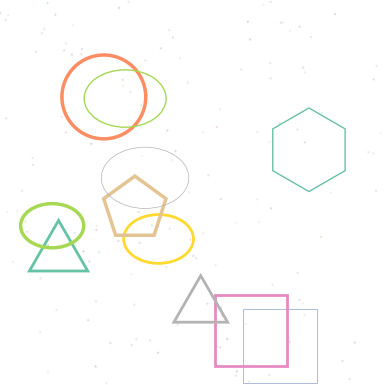[{"shape": "hexagon", "thickness": 1, "radius": 0.54, "center": [0.802, 0.611]}, {"shape": "triangle", "thickness": 2, "radius": 0.44, "center": [0.152, 0.34]}, {"shape": "circle", "thickness": 2.5, "radius": 0.54, "center": [0.27, 0.748]}, {"shape": "square", "thickness": 0.5, "radius": 0.48, "center": [0.727, 0.101]}, {"shape": "square", "thickness": 2, "radius": 0.47, "center": [0.652, 0.142]}, {"shape": "oval", "thickness": 1, "radius": 0.53, "center": [0.325, 0.744]}, {"shape": "oval", "thickness": 2.5, "radius": 0.41, "center": [0.136, 0.414]}, {"shape": "oval", "thickness": 2, "radius": 0.45, "center": [0.412, 0.379]}, {"shape": "pentagon", "thickness": 2.5, "radius": 0.42, "center": [0.35, 0.458]}, {"shape": "oval", "thickness": 0.5, "radius": 0.57, "center": [0.377, 0.538]}, {"shape": "triangle", "thickness": 2, "radius": 0.4, "center": [0.521, 0.203]}]